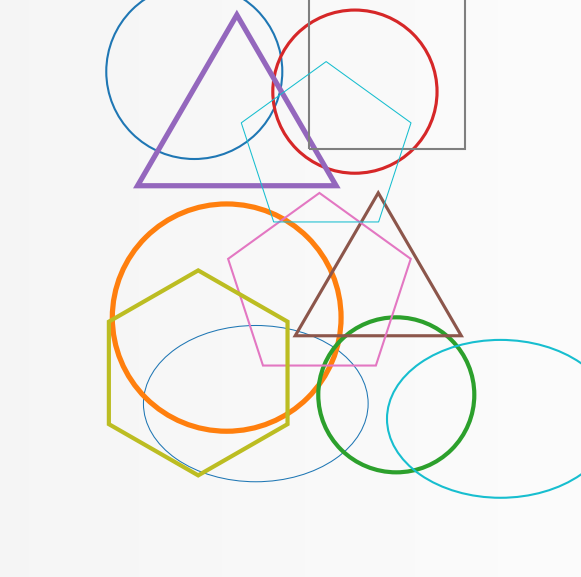[{"shape": "circle", "thickness": 1, "radius": 0.76, "center": [0.334, 0.875]}, {"shape": "oval", "thickness": 0.5, "radius": 0.97, "center": [0.44, 0.3]}, {"shape": "circle", "thickness": 2.5, "radius": 0.98, "center": [0.39, 0.449]}, {"shape": "circle", "thickness": 2, "radius": 0.67, "center": [0.682, 0.315]}, {"shape": "circle", "thickness": 1.5, "radius": 0.71, "center": [0.611, 0.84]}, {"shape": "triangle", "thickness": 2.5, "radius": 0.99, "center": [0.407, 0.776]}, {"shape": "triangle", "thickness": 1.5, "radius": 0.82, "center": [0.651, 0.5]}, {"shape": "pentagon", "thickness": 1, "radius": 0.83, "center": [0.55, 0.5]}, {"shape": "square", "thickness": 1, "radius": 0.67, "center": [0.666, 0.876]}, {"shape": "hexagon", "thickness": 2, "radius": 0.89, "center": [0.341, 0.353]}, {"shape": "oval", "thickness": 1, "radius": 0.98, "center": [0.861, 0.274]}, {"shape": "pentagon", "thickness": 0.5, "radius": 0.77, "center": [0.561, 0.739]}]